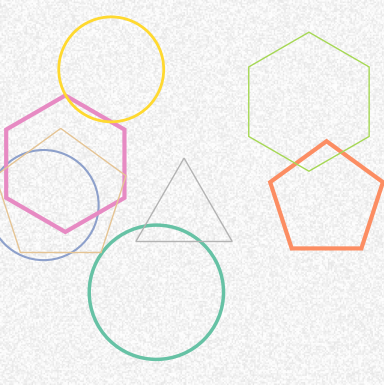[{"shape": "circle", "thickness": 2.5, "radius": 0.87, "center": [0.406, 0.241]}, {"shape": "pentagon", "thickness": 3, "radius": 0.77, "center": [0.848, 0.479]}, {"shape": "circle", "thickness": 1.5, "radius": 0.72, "center": [0.113, 0.467]}, {"shape": "hexagon", "thickness": 3, "radius": 0.89, "center": [0.17, 0.575]}, {"shape": "hexagon", "thickness": 1, "radius": 0.9, "center": [0.802, 0.736]}, {"shape": "circle", "thickness": 2, "radius": 0.68, "center": [0.289, 0.82]}, {"shape": "pentagon", "thickness": 1, "radius": 0.89, "center": [0.158, 0.488]}, {"shape": "triangle", "thickness": 1, "radius": 0.72, "center": [0.478, 0.445]}]